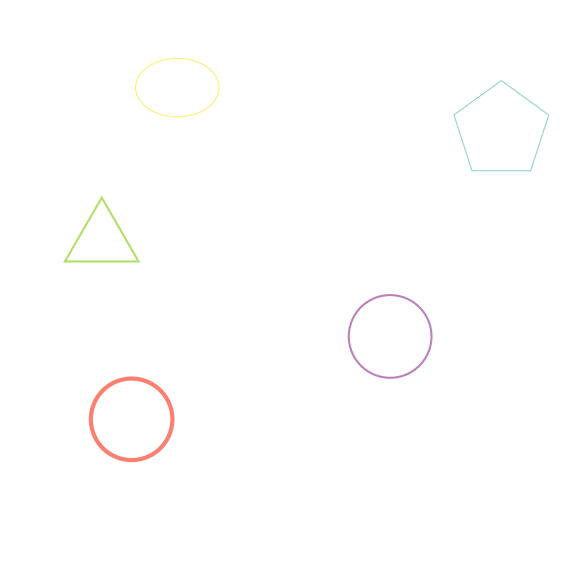[{"shape": "pentagon", "thickness": 0.5, "radius": 0.43, "center": [0.868, 0.773]}, {"shape": "circle", "thickness": 2, "radius": 0.35, "center": [0.228, 0.273]}, {"shape": "triangle", "thickness": 1, "radius": 0.37, "center": [0.176, 0.583]}, {"shape": "circle", "thickness": 1, "radius": 0.36, "center": [0.676, 0.417]}, {"shape": "oval", "thickness": 0.5, "radius": 0.36, "center": [0.307, 0.848]}]